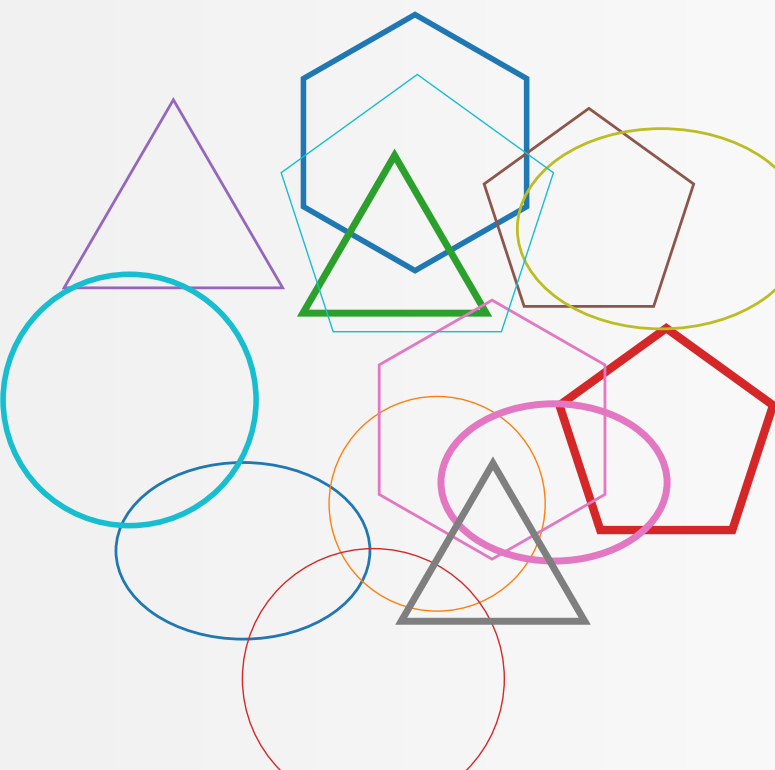[{"shape": "oval", "thickness": 1, "radius": 0.82, "center": [0.313, 0.285]}, {"shape": "hexagon", "thickness": 2, "radius": 0.83, "center": [0.536, 0.815]}, {"shape": "circle", "thickness": 0.5, "radius": 0.7, "center": [0.564, 0.346]}, {"shape": "triangle", "thickness": 2.5, "radius": 0.68, "center": [0.509, 0.662]}, {"shape": "pentagon", "thickness": 3, "radius": 0.72, "center": [0.86, 0.429]}, {"shape": "circle", "thickness": 0.5, "radius": 0.84, "center": [0.482, 0.119]}, {"shape": "triangle", "thickness": 1, "radius": 0.81, "center": [0.224, 0.708]}, {"shape": "pentagon", "thickness": 1, "radius": 0.71, "center": [0.76, 0.717]}, {"shape": "hexagon", "thickness": 1, "radius": 0.84, "center": [0.635, 0.442]}, {"shape": "oval", "thickness": 2.5, "radius": 0.73, "center": [0.715, 0.374]}, {"shape": "triangle", "thickness": 2.5, "radius": 0.68, "center": [0.636, 0.262]}, {"shape": "oval", "thickness": 1, "radius": 0.93, "center": [0.853, 0.703]}, {"shape": "pentagon", "thickness": 0.5, "radius": 0.92, "center": [0.538, 0.719]}, {"shape": "circle", "thickness": 2, "radius": 0.82, "center": [0.167, 0.481]}]